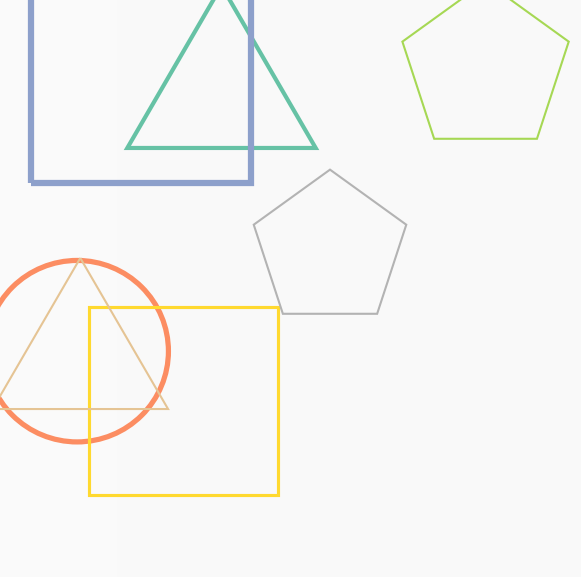[{"shape": "triangle", "thickness": 2, "radius": 0.94, "center": [0.381, 0.836]}, {"shape": "circle", "thickness": 2.5, "radius": 0.79, "center": [0.133, 0.391]}, {"shape": "square", "thickness": 3, "radius": 0.95, "center": [0.242, 0.872]}, {"shape": "pentagon", "thickness": 1, "radius": 0.75, "center": [0.835, 0.881]}, {"shape": "square", "thickness": 1.5, "radius": 0.81, "center": [0.316, 0.305]}, {"shape": "triangle", "thickness": 1, "radius": 0.87, "center": [0.138, 0.378]}, {"shape": "pentagon", "thickness": 1, "radius": 0.69, "center": [0.568, 0.567]}]